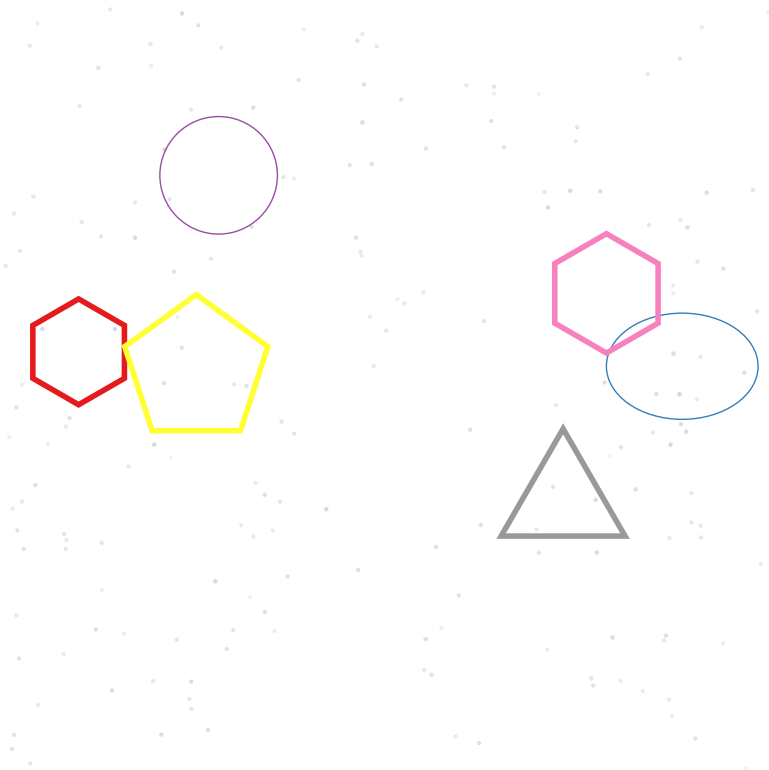[{"shape": "hexagon", "thickness": 2, "radius": 0.34, "center": [0.102, 0.543]}, {"shape": "oval", "thickness": 0.5, "radius": 0.49, "center": [0.886, 0.524]}, {"shape": "circle", "thickness": 0.5, "radius": 0.38, "center": [0.284, 0.772]}, {"shape": "pentagon", "thickness": 2, "radius": 0.49, "center": [0.255, 0.52]}, {"shape": "hexagon", "thickness": 2, "radius": 0.39, "center": [0.788, 0.619]}, {"shape": "triangle", "thickness": 2, "radius": 0.46, "center": [0.731, 0.35]}]